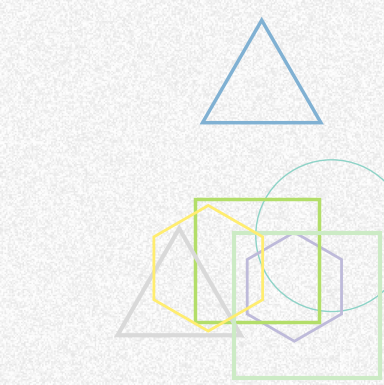[{"shape": "circle", "thickness": 1, "radius": 0.99, "center": [0.861, 0.388]}, {"shape": "hexagon", "thickness": 2, "radius": 0.71, "center": [0.765, 0.255]}, {"shape": "triangle", "thickness": 2.5, "radius": 0.89, "center": [0.68, 0.77]}, {"shape": "square", "thickness": 2.5, "radius": 0.8, "center": [0.668, 0.324]}, {"shape": "triangle", "thickness": 3, "radius": 0.92, "center": [0.465, 0.222]}, {"shape": "square", "thickness": 3, "radius": 0.94, "center": [0.797, 0.206]}, {"shape": "hexagon", "thickness": 2, "radius": 0.82, "center": [0.541, 0.303]}]